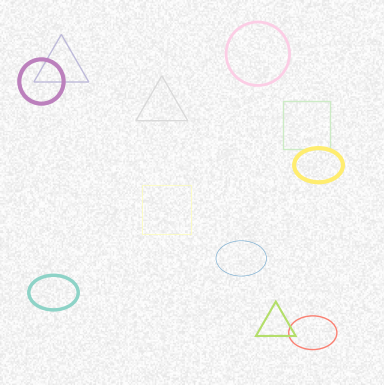[{"shape": "oval", "thickness": 2.5, "radius": 0.32, "center": [0.139, 0.24]}, {"shape": "square", "thickness": 0.5, "radius": 0.32, "center": [0.433, 0.456]}, {"shape": "triangle", "thickness": 1, "radius": 0.41, "center": [0.159, 0.828]}, {"shape": "oval", "thickness": 1, "radius": 0.31, "center": [0.812, 0.136]}, {"shape": "oval", "thickness": 0.5, "radius": 0.33, "center": [0.627, 0.329]}, {"shape": "triangle", "thickness": 1.5, "radius": 0.3, "center": [0.716, 0.157]}, {"shape": "circle", "thickness": 2, "radius": 0.41, "center": [0.67, 0.86]}, {"shape": "triangle", "thickness": 1, "radius": 0.39, "center": [0.42, 0.725]}, {"shape": "circle", "thickness": 3, "radius": 0.29, "center": [0.108, 0.788]}, {"shape": "square", "thickness": 1, "radius": 0.31, "center": [0.796, 0.675]}, {"shape": "oval", "thickness": 3, "radius": 0.32, "center": [0.827, 0.571]}]